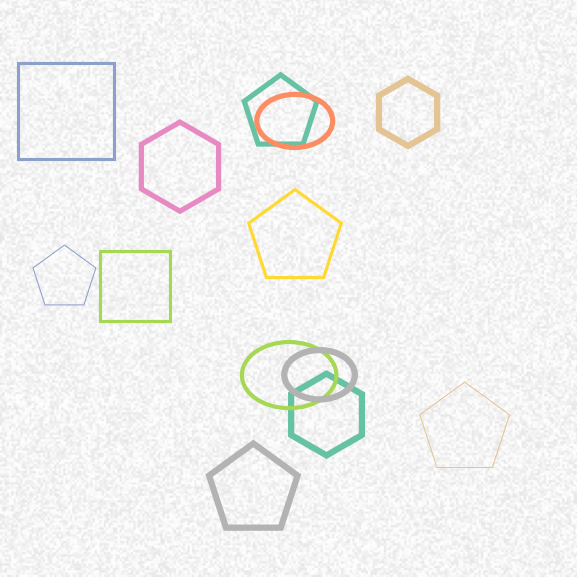[{"shape": "hexagon", "thickness": 3, "radius": 0.35, "center": [0.565, 0.281]}, {"shape": "pentagon", "thickness": 2.5, "radius": 0.33, "center": [0.486, 0.803]}, {"shape": "oval", "thickness": 2.5, "radius": 0.33, "center": [0.51, 0.79]}, {"shape": "square", "thickness": 1.5, "radius": 0.41, "center": [0.114, 0.807]}, {"shape": "pentagon", "thickness": 0.5, "radius": 0.29, "center": [0.112, 0.518]}, {"shape": "hexagon", "thickness": 2.5, "radius": 0.39, "center": [0.312, 0.711]}, {"shape": "square", "thickness": 1.5, "radius": 0.3, "center": [0.234, 0.504]}, {"shape": "oval", "thickness": 2, "radius": 0.41, "center": [0.501, 0.35]}, {"shape": "pentagon", "thickness": 1.5, "radius": 0.42, "center": [0.511, 0.587]}, {"shape": "hexagon", "thickness": 3, "radius": 0.29, "center": [0.707, 0.804]}, {"shape": "pentagon", "thickness": 0.5, "radius": 0.41, "center": [0.805, 0.256]}, {"shape": "pentagon", "thickness": 3, "radius": 0.4, "center": [0.439, 0.151]}, {"shape": "oval", "thickness": 3, "radius": 0.31, "center": [0.553, 0.35]}]